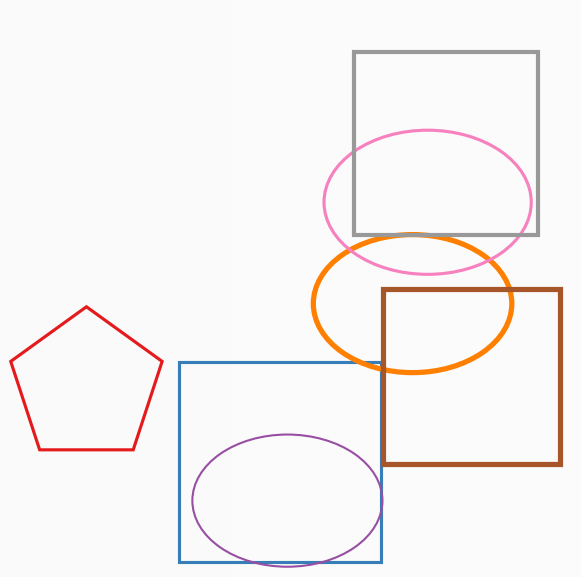[{"shape": "pentagon", "thickness": 1.5, "radius": 0.68, "center": [0.149, 0.331]}, {"shape": "square", "thickness": 1.5, "radius": 0.87, "center": [0.482, 0.199]}, {"shape": "oval", "thickness": 1, "radius": 0.82, "center": [0.494, 0.132]}, {"shape": "oval", "thickness": 2.5, "radius": 0.85, "center": [0.71, 0.473]}, {"shape": "square", "thickness": 2.5, "radius": 0.76, "center": [0.811, 0.347]}, {"shape": "oval", "thickness": 1.5, "radius": 0.89, "center": [0.736, 0.649]}, {"shape": "square", "thickness": 2, "radius": 0.79, "center": [0.768, 0.75]}]